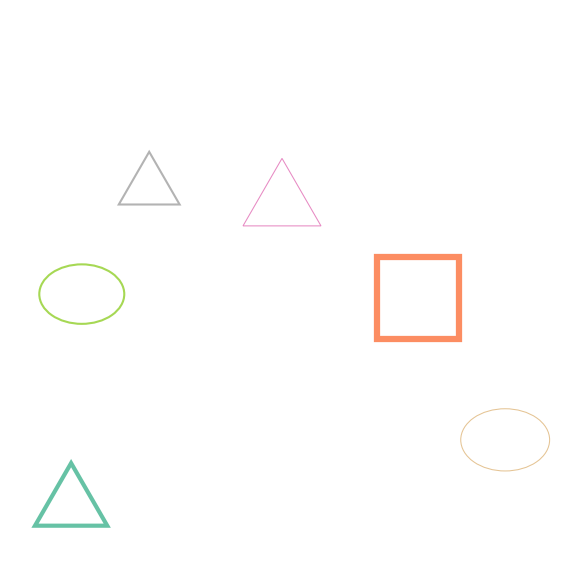[{"shape": "triangle", "thickness": 2, "radius": 0.36, "center": [0.123, 0.125]}, {"shape": "square", "thickness": 3, "radius": 0.35, "center": [0.724, 0.484]}, {"shape": "triangle", "thickness": 0.5, "radius": 0.39, "center": [0.488, 0.647]}, {"shape": "oval", "thickness": 1, "radius": 0.37, "center": [0.142, 0.49]}, {"shape": "oval", "thickness": 0.5, "radius": 0.38, "center": [0.875, 0.237]}, {"shape": "triangle", "thickness": 1, "radius": 0.3, "center": [0.258, 0.675]}]